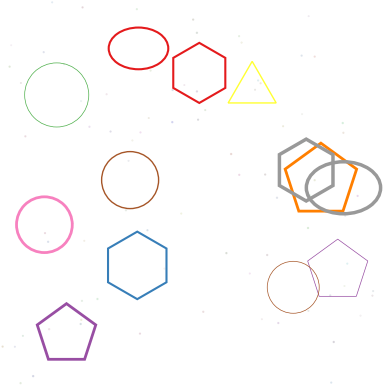[{"shape": "oval", "thickness": 1.5, "radius": 0.39, "center": [0.36, 0.874]}, {"shape": "hexagon", "thickness": 1.5, "radius": 0.39, "center": [0.518, 0.811]}, {"shape": "hexagon", "thickness": 1.5, "radius": 0.44, "center": [0.357, 0.311]}, {"shape": "circle", "thickness": 0.5, "radius": 0.42, "center": [0.147, 0.753]}, {"shape": "pentagon", "thickness": 2, "radius": 0.4, "center": [0.173, 0.131]}, {"shape": "pentagon", "thickness": 0.5, "radius": 0.41, "center": [0.877, 0.297]}, {"shape": "pentagon", "thickness": 2, "radius": 0.49, "center": [0.833, 0.531]}, {"shape": "triangle", "thickness": 1, "radius": 0.36, "center": [0.655, 0.769]}, {"shape": "circle", "thickness": 0.5, "radius": 0.34, "center": [0.762, 0.254]}, {"shape": "circle", "thickness": 1, "radius": 0.37, "center": [0.338, 0.532]}, {"shape": "circle", "thickness": 2, "radius": 0.36, "center": [0.115, 0.416]}, {"shape": "hexagon", "thickness": 2.5, "radius": 0.4, "center": [0.795, 0.558]}, {"shape": "oval", "thickness": 2.5, "radius": 0.48, "center": [0.892, 0.512]}]